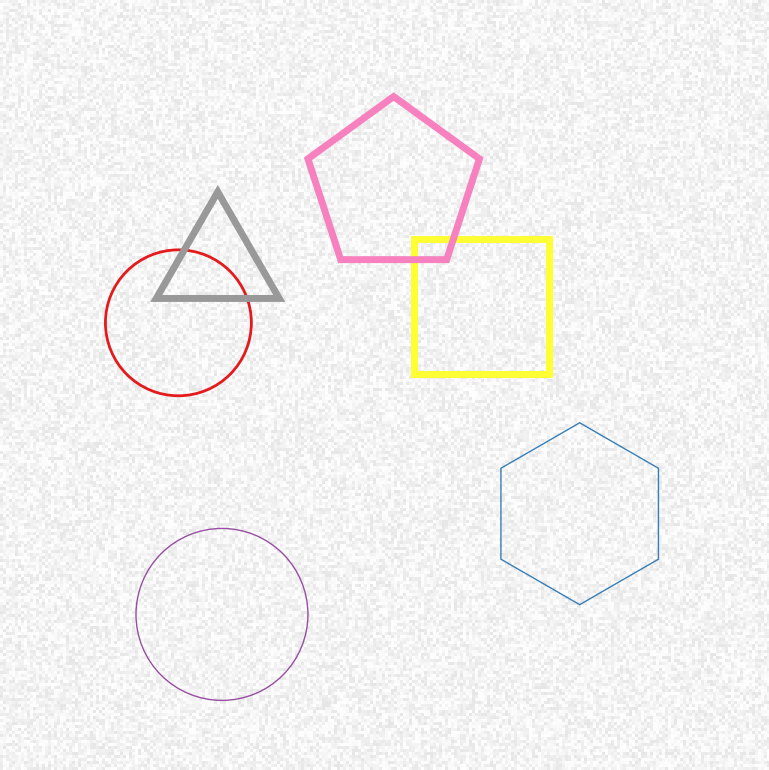[{"shape": "circle", "thickness": 1, "radius": 0.47, "center": [0.232, 0.581]}, {"shape": "hexagon", "thickness": 0.5, "radius": 0.59, "center": [0.753, 0.333]}, {"shape": "circle", "thickness": 0.5, "radius": 0.56, "center": [0.288, 0.202]}, {"shape": "square", "thickness": 2.5, "radius": 0.44, "center": [0.626, 0.602]}, {"shape": "pentagon", "thickness": 2.5, "radius": 0.59, "center": [0.511, 0.758]}, {"shape": "triangle", "thickness": 2.5, "radius": 0.46, "center": [0.283, 0.659]}]